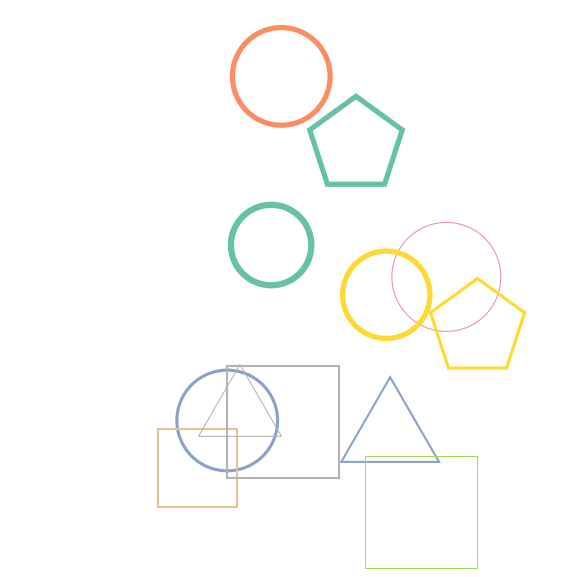[{"shape": "circle", "thickness": 3, "radius": 0.35, "center": [0.469, 0.575]}, {"shape": "pentagon", "thickness": 2.5, "radius": 0.42, "center": [0.616, 0.748]}, {"shape": "circle", "thickness": 2.5, "radius": 0.42, "center": [0.487, 0.867]}, {"shape": "circle", "thickness": 1.5, "radius": 0.44, "center": [0.393, 0.271]}, {"shape": "triangle", "thickness": 1, "radius": 0.49, "center": [0.676, 0.248]}, {"shape": "circle", "thickness": 0.5, "radius": 0.47, "center": [0.773, 0.52]}, {"shape": "square", "thickness": 0.5, "radius": 0.48, "center": [0.728, 0.113]}, {"shape": "circle", "thickness": 2.5, "radius": 0.38, "center": [0.669, 0.489]}, {"shape": "pentagon", "thickness": 1.5, "radius": 0.43, "center": [0.827, 0.431]}, {"shape": "square", "thickness": 1, "radius": 0.34, "center": [0.342, 0.189]}, {"shape": "square", "thickness": 1, "radius": 0.49, "center": [0.489, 0.269]}, {"shape": "triangle", "thickness": 0.5, "radius": 0.41, "center": [0.416, 0.285]}]